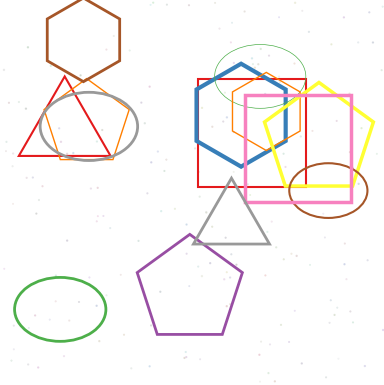[{"shape": "triangle", "thickness": 1.5, "radius": 0.69, "center": [0.168, 0.664]}, {"shape": "square", "thickness": 1.5, "radius": 0.7, "center": [0.654, 0.655]}, {"shape": "hexagon", "thickness": 3, "radius": 0.67, "center": [0.626, 0.701]}, {"shape": "oval", "thickness": 2, "radius": 0.59, "center": [0.156, 0.196]}, {"shape": "oval", "thickness": 0.5, "radius": 0.59, "center": [0.676, 0.801]}, {"shape": "pentagon", "thickness": 2, "radius": 0.72, "center": [0.493, 0.248]}, {"shape": "pentagon", "thickness": 1, "radius": 0.58, "center": [0.225, 0.68]}, {"shape": "hexagon", "thickness": 1, "radius": 0.51, "center": [0.692, 0.711]}, {"shape": "pentagon", "thickness": 2.5, "radius": 0.74, "center": [0.828, 0.637]}, {"shape": "oval", "thickness": 1.5, "radius": 0.51, "center": [0.853, 0.505]}, {"shape": "hexagon", "thickness": 2, "radius": 0.54, "center": [0.217, 0.896]}, {"shape": "square", "thickness": 2.5, "radius": 0.69, "center": [0.774, 0.614]}, {"shape": "triangle", "thickness": 2, "radius": 0.57, "center": [0.601, 0.423]}, {"shape": "oval", "thickness": 2, "radius": 0.63, "center": [0.231, 0.672]}]